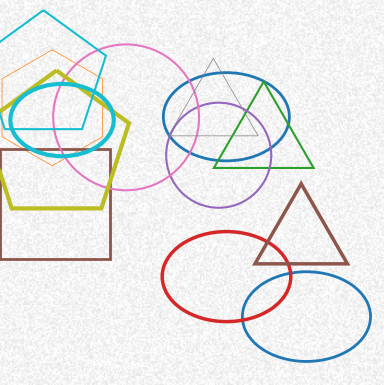[{"shape": "oval", "thickness": 2, "radius": 0.82, "center": [0.588, 0.697]}, {"shape": "oval", "thickness": 2, "radius": 0.83, "center": [0.796, 0.178]}, {"shape": "hexagon", "thickness": 0.5, "radius": 0.75, "center": [0.136, 0.72]}, {"shape": "triangle", "thickness": 1.5, "radius": 0.75, "center": [0.685, 0.639]}, {"shape": "oval", "thickness": 2.5, "radius": 0.84, "center": [0.588, 0.282]}, {"shape": "circle", "thickness": 1.5, "radius": 0.68, "center": [0.568, 0.597]}, {"shape": "triangle", "thickness": 2.5, "radius": 0.69, "center": [0.782, 0.384]}, {"shape": "square", "thickness": 2, "radius": 0.72, "center": [0.142, 0.471]}, {"shape": "circle", "thickness": 1.5, "radius": 0.95, "center": [0.328, 0.695]}, {"shape": "triangle", "thickness": 0.5, "radius": 0.67, "center": [0.554, 0.714]}, {"shape": "pentagon", "thickness": 3, "radius": 0.99, "center": [0.147, 0.619]}, {"shape": "oval", "thickness": 3, "radius": 0.67, "center": [0.161, 0.688]}, {"shape": "pentagon", "thickness": 1.5, "radius": 0.85, "center": [0.113, 0.803]}]